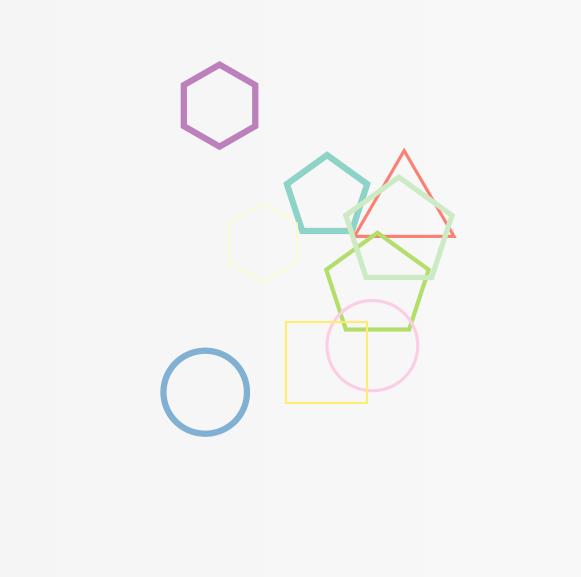[{"shape": "pentagon", "thickness": 3, "radius": 0.36, "center": [0.563, 0.658]}, {"shape": "hexagon", "thickness": 0.5, "radius": 0.34, "center": [0.453, 0.579]}, {"shape": "triangle", "thickness": 1.5, "radius": 0.5, "center": [0.695, 0.639]}, {"shape": "circle", "thickness": 3, "radius": 0.36, "center": [0.353, 0.32]}, {"shape": "pentagon", "thickness": 2, "radius": 0.46, "center": [0.649, 0.503]}, {"shape": "circle", "thickness": 1.5, "radius": 0.39, "center": [0.641, 0.401]}, {"shape": "hexagon", "thickness": 3, "radius": 0.35, "center": [0.378, 0.816]}, {"shape": "pentagon", "thickness": 2.5, "radius": 0.48, "center": [0.686, 0.596]}, {"shape": "square", "thickness": 1, "radius": 0.35, "center": [0.561, 0.371]}]